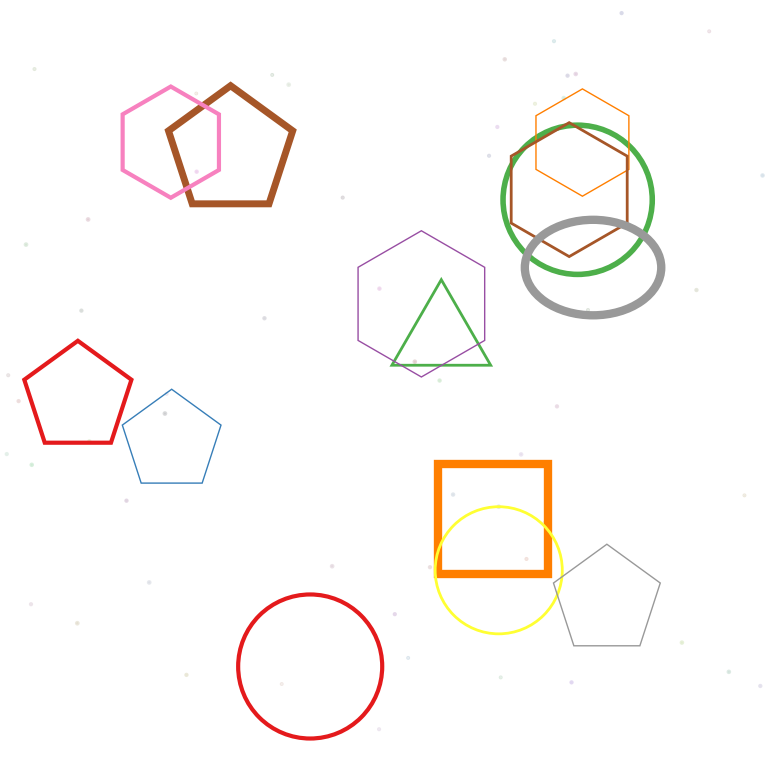[{"shape": "circle", "thickness": 1.5, "radius": 0.47, "center": [0.403, 0.134]}, {"shape": "pentagon", "thickness": 1.5, "radius": 0.37, "center": [0.101, 0.484]}, {"shape": "pentagon", "thickness": 0.5, "radius": 0.34, "center": [0.223, 0.427]}, {"shape": "circle", "thickness": 2, "radius": 0.48, "center": [0.75, 0.741]}, {"shape": "triangle", "thickness": 1, "radius": 0.37, "center": [0.573, 0.563]}, {"shape": "hexagon", "thickness": 0.5, "radius": 0.47, "center": [0.547, 0.605]}, {"shape": "square", "thickness": 3, "radius": 0.36, "center": [0.64, 0.326]}, {"shape": "hexagon", "thickness": 0.5, "radius": 0.35, "center": [0.756, 0.815]}, {"shape": "circle", "thickness": 1, "radius": 0.41, "center": [0.648, 0.259]}, {"shape": "hexagon", "thickness": 1, "radius": 0.43, "center": [0.739, 0.754]}, {"shape": "pentagon", "thickness": 2.5, "radius": 0.42, "center": [0.299, 0.804]}, {"shape": "hexagon", "thickness": 1.5, "radius": 0.36, "center": [0.222, 0.815]}, {"shape": "oval", "thickness": 3, "radius": 0.44, "center": [0.77, 0.653]}, {"shape": "pentagon", "thickness": 0.5, "radius": 0.36, "center": [0.788, 0.22]}]